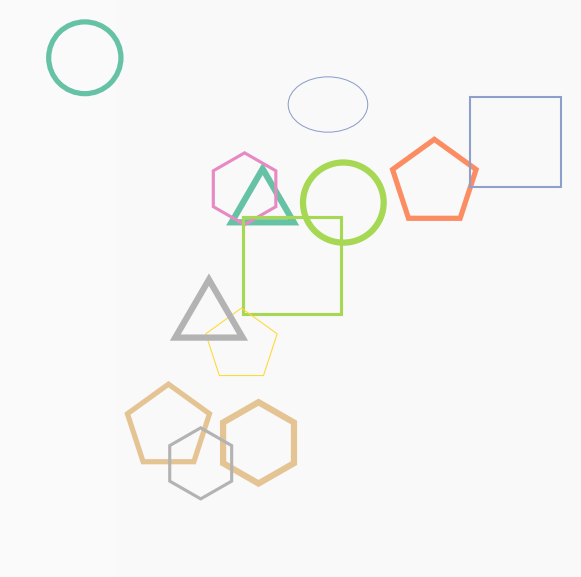[{"shape": "triangle", "thickness": 3, "radius": 0.31, "center": [0.452, 0.645]}, {"shape": "circle", "thickness": 2.5, "radius": 0.31, "center": [0.146, 0.899]}, {"shape": "pentagon", "thickness": 2.5, "radius": 0.38, "center": [0.747, 0.682]}, {"shape": "oval", "thickness": 0.5, "radius": 0.34, "center": [0.564, 0.818]}, {"shape": "square", "thickness": 1, "radius": 0.39, "center": [0.887, 0.753]}, {"shape": "hexagon", "thickness": 1.5, "radius": 0.31, "center": [0.421, 0.672]}, {"shape": "circle", "thickness": 3, "radius": 0.35, "center": [0.591, 0.648]}, {"shape": "square", "thickness": 1.5, "radius": 0.42, "center": [0.502, 0.539]}, {"shape": "pentagon", "thickness": 0.5, "radius": 0.32, "center": [0.415, 0.401]}, {"shape": "pentagon", "thickness": 2.5, "radius": 0.37, "center": [0.29, 0.26]}, {"shape": "hexagon", "thickness": 3, "radius": 0.35, "center": [0.445, 0.232]}, {"shape": "triangle", "thickness": 3, "radius": 0.33, "center": [0.359, 0.448]}, {"shape": "hexagon", "thickness": 1.5, "radius": 0.31, "center": [0.345, 0.197]}]